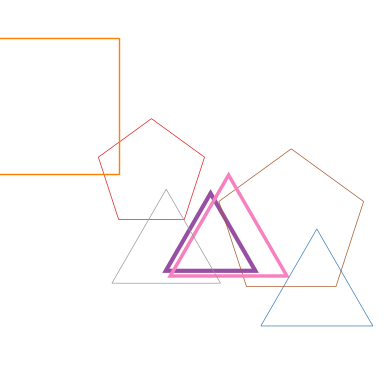[{"shape": "pentagon", "thickness": 0.5, "radius": 0.72, "center": [0.393, 0.547]}, {"shape": "triangle", "thickness": 0.5, "radius": 0.84, "center": [0.823, 0.237]}, {"shape": "triangle", "thickness": 3, "radius": 0.67, "center": [0.547, 0.364]}, {"shape": "square", "thickness": 1, "radius": 0.88, "center": [0.132, 0.724]}, {"shape": "pentagon", "thickness": 0.5, "radius": 0.99, "center": [0.756, 0.416]}, {"shape": "triangle", "thickness": 2.5, "radius": 0.87, "center": [0.594, 0.371]}, {"shape": "triangle", "thickness": 0.5, "radius": 0.81, "center": [0.432, 0.346]}]